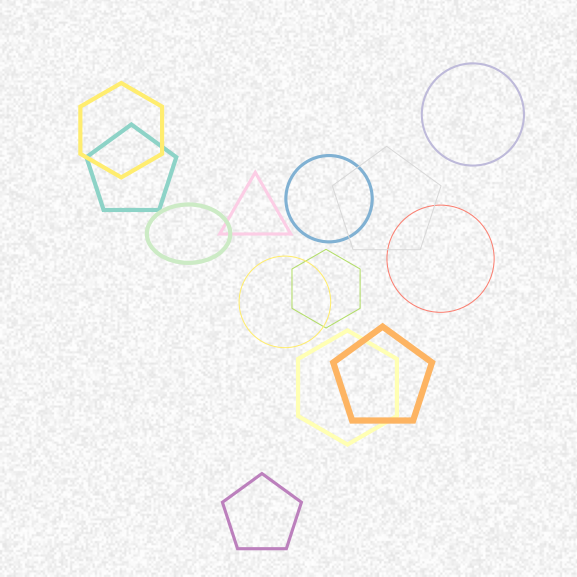[{"shape": "pentagon", "thickness": 2, "radius": 0.41, "center": [0.227, 0.702]}, {"shape": "hexagon", "thickness": 2, "radius": 0.49, "center": [0.602, 0.328]}, {"shape": "circle", "thickness": 1, "radius": 0.44, "center": [0.819, 0.801]}, {"shape": "circle", "thickness": 0.5, "radius": 0.46, "center": [0.763, 0.551]}, {"shape": "circle", "thickness": 1.5, "radius": 0.37, "center": [0.57, 0.655]}, {"shape": "pentagon", "thickness": 3, "radius": 0.45, "center": [0.663, 0.344]}, {"shape": "hexagon", "thickness": 0.5, "radius": 0.34, "center": [0.565, 0.499]}, {"shape": "triangle", "thickness": 1.5, "radius": 0.36, "center": [0.442, 0.63]}, {"shape": "pentagon", "thickness": 0.5, "radius": 0.49, "center": [0.67, 0.647]}, {"shape": "pentagon", "thickness": 1.5, "radius": 0.36, "center": [0.454, 0.107]}, {"shape": "oval", "thickness": 2, "radius": 0.36, "center": [0.327, 0.595]}, {"shape": "circle", "thickness": 0.5, "radius": 0.4, "center": [0.493, 0.476]}, {"shape": "hexagon", "thickness": 2, "radius": 0.41, "center": [0.21, 0.774]}]